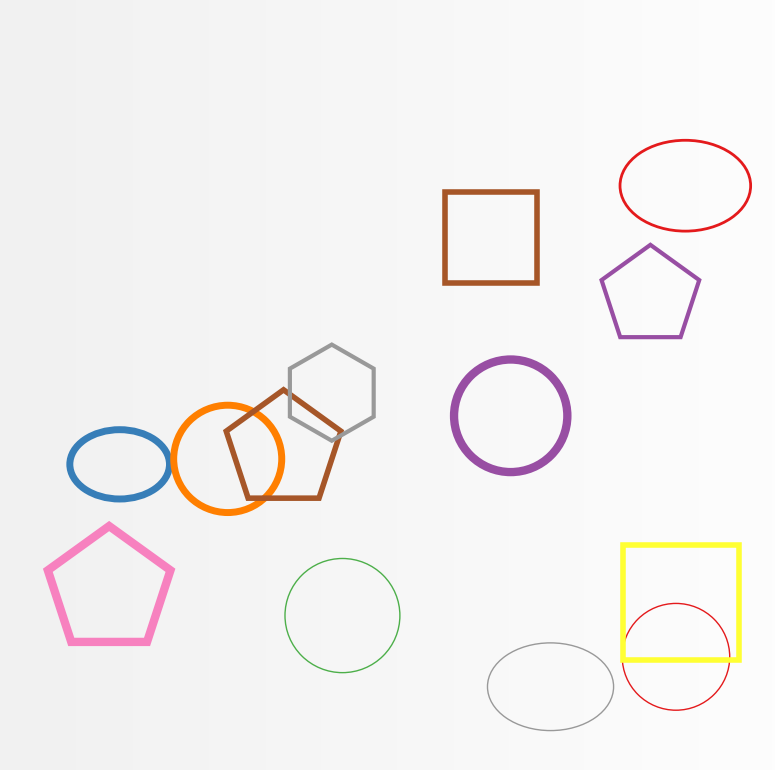[{"shape": "oval", "thickness": 1, "radius": 0.42, "center": [0.884, 0.759]}, {"shape": "circle", "thickness": 0.5, "radius": 0.35, "center": [0.872, 0.147]}, {"shape": "oval", "thickness": 2.5, "radius": 0.32, "center": [0.154, 0.397]}, {"shape": "circle", "thickness": 0.5, "radius": 0.37, "center": [0.442, 0.201]}, {"shape": "pentagon", "thickness": 1.5, "radius": 0.33, "center": [0.839, 0.616]}, {"shape": "circle", "thickness": 3, "radius": 0.37, "center": [0.659, 0.46]}, {"shape": "circle", "thickness": 2.5, "radius": 0.35, "center": [0.294, 0.404]}, {"shape": "square", "thickness": 2, "radius": 0.37, "center": [0.879, 0.217]}, {"shape": "pentagon", "thickness": 2, "radius": 0.39, "center": [0.366, 0.416]}, {"shape": "square", "thickness": 2, "radius": 0.3, "center": [0.634, 0.692]}, {"shape": "pentagon", "thickness": 3, "radius": 0.42, "center": [0.141, 0.234]}, {"shape": "hexagon", "thickness": 1.5, "radius": 0.31, "center": [0.428, 0.49]}, {"shape": "oval", "thickness": 0.5, "radius": 0.41, "center": [0.71, 0.108]}]